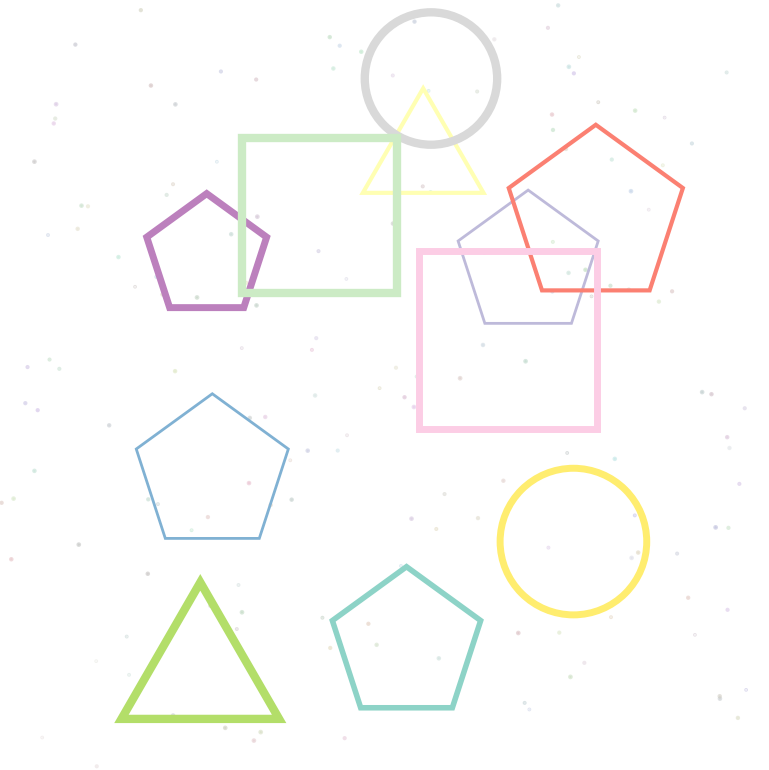[{"shape": "pentagon", "thickness": 2, "radius": 0.51, "center": [0.528, 0.163]}, {"shape": "triangle", "thickness": 1.5, "radius": 0.45, "center": [0.55, 0.795]}, {"shape": "pentagon", "thickness": 1, "radius": 0.48, "center": [0.686, 0.657]}, {"shape": "pentagon", "thickness": 1.5, "radius": 0.59, "center": [0.774, 0.719]}, {"shape": "pentagon", "thickness": 1, "radius": 0.52, "center": [0.276, 0.385]}, {"shape": "triangle", "thickness": 3, "radius": 0.59, "center": [0.26, 0.125]}, {"shape": "square", "thickness": 2.5, "radius": 0.58, "center": [0.659, 0.559]}, {"shape": "circle", "thickness": 3, "radius": 0.43, "center": [0.56, 0.898]}, {"shape": "pentagon", "thickness": 2.5, "radius": 0.41, "center": [0.268, 0.667]}, {"shape": "square", "thickness": 3, "radius": 0.51, "center": [0.415, 0.72]}, {"shape": "circle", "thickness": 2.5, "radius": 0.48, "center": [0.745, 0.297]}]